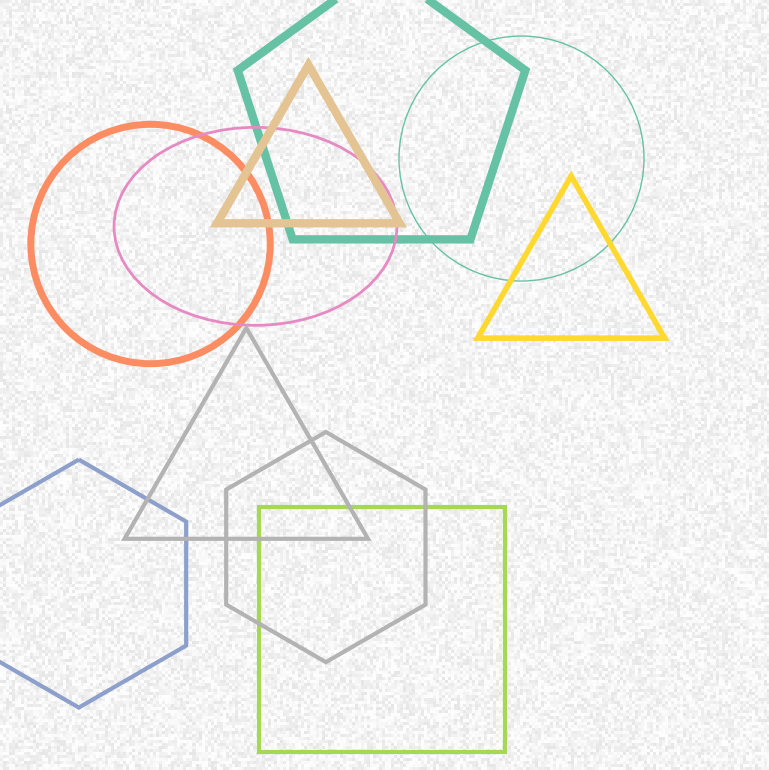[{"shape": "circle", "thickness": 0.5, "radius": 0.8, "center": [0.677, 0.794]}, {"shape": "pentagon", "thickness": 3, "radius": 0.98, "center": [0.496, 0.848]}, {"shape": "circle", "thickness": 2.5, "radius": 0.78, "center": [0.196, 0.683]}, {"shape": "hexagon", "thickness": 1.5, "radius": 0.81, "center": [0.102, 0.242]}, {"shape": "oval", "thickness": 1, "radius": 0.92, "center": [0.332, 0.706]}, {"shape": "square", "thickness": 1.5, "radius": 0.8, "center": [0.496, 0.183]}, {"shape": "triangle", "thickness": 2, "radius": 0.7, "center": [0.742, 0.631]}, {"shape": "triangle", "thickness": 3, "radius": 0.69, "center": [0.401, 0.779]}, {"shape": "hexagon", "thickness": 1.5, "radius": 0.75, "center": [0.423, 0.29]}, {"shape": "triangle", "thickness": 1.5, "radius": 0.91, "center": [0.32, 0.392]}]